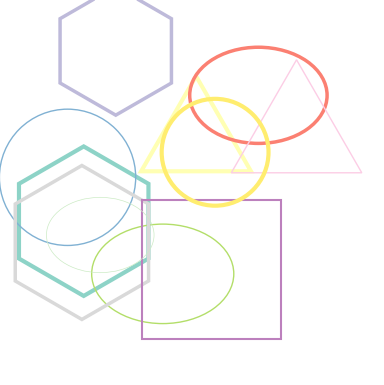[{"shape": "hexagon", "thickness": 3, "radius": 0.97, "center": [0.217, 0.426]}, {"shape": "triangle", "thickness": 3, "radius": 0.82, "center": [0.509, 0.637]}, {"shape": "hexagon", "thickness": 2.5, "radius": 0.84, "center": [0.301, 0.868]}, {"shape": "oval", "thickness": 2.5, "radius": 0.89, "center": [0.671, 0.752]}, {"shape": "circle", "thickness": 1, "radius": 0.88, "center": [0.175, 0.539]}, {"shape": "oval", "thickness": 1, "radius": 0.92, "center": [0.423, 0.289]}, {"shape": "triangle", "thickness": 1, "radius": 0.98, "center": [0.77, 0.649]}, {"shape": "hexagon", "thickness": 2.5, "radius": 1.0, "center": [0.213, 0.37]}, {"shape": "square", "thickness": 1.5, "radius": 0.91, "center": [0.55, 0.3]}, {"shape": "oval", "thickness": 0.5, "radius": 0.7, "center": [0.26, 0.39]}, {"shape": "circle", "thickness": 3, "radius": 0.69, "center": [0.559, 0.605]}]